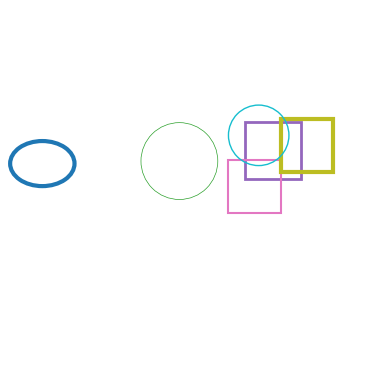[{"shape": "oval", "thickness": 3, "radius": 0.42, "center": [0.11, 0.575]}, {"shape": "circle", "thickness": 0.5, "radius": 0.5, "center": [0.466, 0.582]}, {"shape": "square", "thickness": 2, "radius": 0.37, "center": [0.709, 0.608]}, {"shape": "square", "thickness": 1.5, "radius": 0.35, "center": [0.662, 0.516]}, {"shape": "square", "thickness": 3, "radius": 0.34, "center": [0.797, 0.622]}, {"shape": "circle", "thickness": 1, "radius": 0.39, "center": [0.672, 0.648]}]